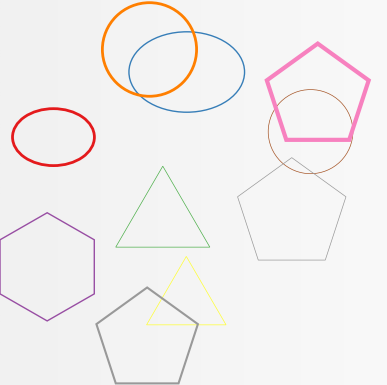[{"shape": "oval", "thickness": 2, "radius": 0.53, "center": [0.138, 0.644]}, {"shape": "oval", "thickness": 1, "radius": 0.75, "center": [0.482, 0.813]}, {"shape": "triangle", "thickness": 0.5, "radius": 0.7, "center": [0.42, 0.428]}, {"shape": "hexagon", "thickness": 1, "radius": 0.7, "center": [0.122, 0.307]}, {"shape": "circle", "thickness": 2, "radius": 0.61, "center": [0.386, 0.871]}, {"shape": "triangle", "thickness": 0.5, "radius": 0.59, "center": [0.481, 0.215]}, {"shape": "circle", "thickness": 0.5, "radius": 0.55, "center": [0.801, 0.658]}, {"shape": "pentagon", "thickness": 3, "radius": 0.69, "center": [0.82, 0.749]}, {"shape": "pentagon", "thickness": 1.5, "radius": 0.69, "center": [0.38, 0.116]}, {"shape": "pentagon", "thickness": 0.5, "radius": 0.74, "center": [0.753, 0.443]}]